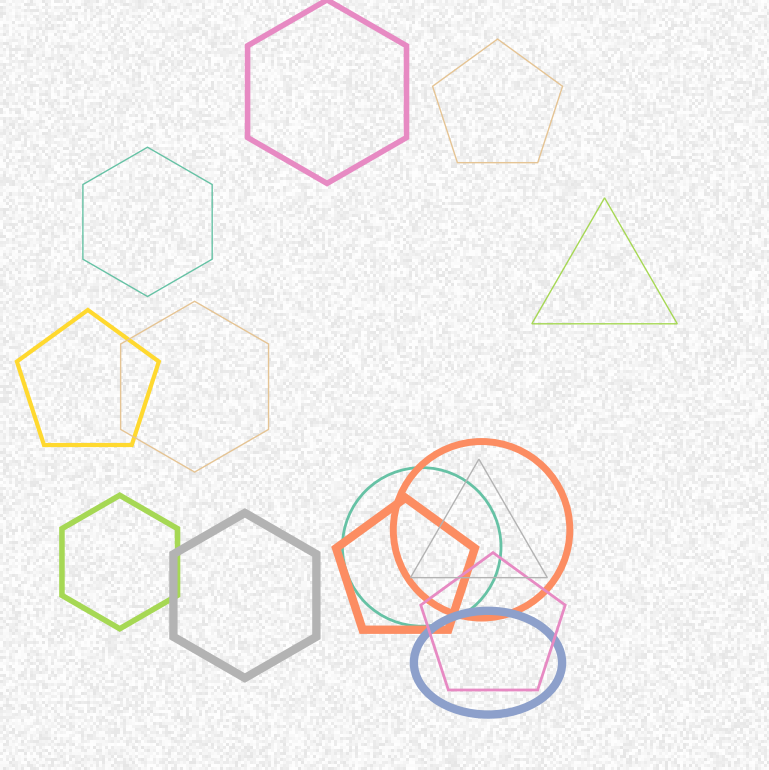[{"shape": "hexagon", "thickness": 0.5, "radius": 0.48, "center": [0.192, 0.712]}, {"shape": "circle", "thickness": 1, "radius": 0.51, "center": [0.548, 0.29]}, {"shape": "circle", "thickness": 2.5, "radius": 0.57, "center": [0.625, 0.312]}, {"shape": "pentagon", "thickness": 3, "radius": 0.47, "center": [0.527, 0.259]}, {"shape": "oval", "thickness": 3, "radius": 0.48, "center": [0.634, 0.139]}, {"shape": "hexagon", "thickness": 2, "radius": 0.6, "center": [0.425, 0.881]}, {"shape": "pentagon", "thickness": 1, "radius": 0.49, "center": [0.64, 0.184]}, {"shape": "triangle", "thickness": 0.5, "radius": 0.55, "center": [0.785, 0.634]}, {"shape": "hexagon", "thickness": 2, "radius": 0.43, "center": [0.155, 0.27]}, {"shape": "pentagon", "thickness": 1.5, "radius": 0.48, "center": [0.114, 0.5]}, {"shape": "hexagon", "thickness": 0.5, "radius": 0.55, "center": [0.253, 0.498]}, {"shape": "pentagon", "thickness": 0.5, "radius": 0.44, "center": [0.646, 0.861]}, {"shape": "triangle", "thickness": 0.5, "radius": 0.51, "center": [0.622, 0.301]}, {"shape": "hexagon", "thickness": 3, "radius": 0.54, "center": [0.318, 0.227]}]